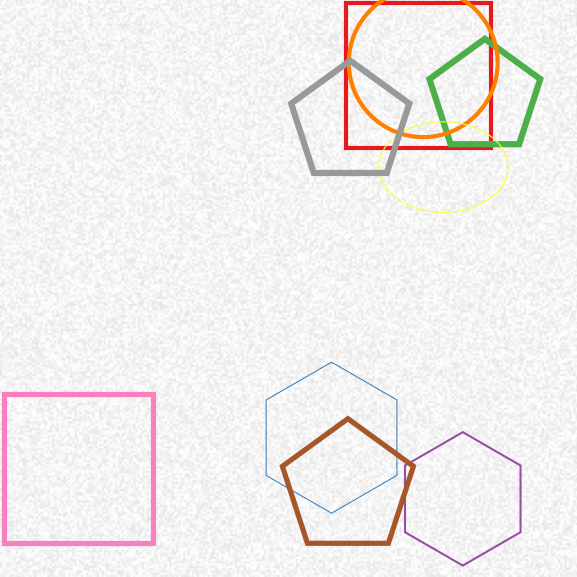[{"shape": "square", "thickness": 2, "radius": 0.63, "center": [0.725, 0.869]}, {"shape": "hexagon", "thickness": 0.5, "radius": 0.65, "center": [0.574, 0.241]}, {"shape": "pentagon", "thickness": 3, "radius": 0.5, "center": [0.84, 0.831]}, {"shape": "hexagon", "thickness": 1, "radius": 0.58, "center": [0.801, 0.135]}, {"shape": "circle", "thickness": 2, "radius": 0.64, "center": [0.733, 0.891]}, {"shape": "oval", "thickness": 0.5, "radius": 0.56, "center": [0.768, 0.71]}, {"shape": "pentagon", "thickness": 2.5, "radius": 0.6, "center": [0.602, 0.155]}, {"shape": "square", "thickness": 2.5, "radius": 0.65, "center": [0.136, 0.189]}, {"shape": "pentagon", "thickness": 3, "radius": 0.54, "center": [0.606, 0.787]}]